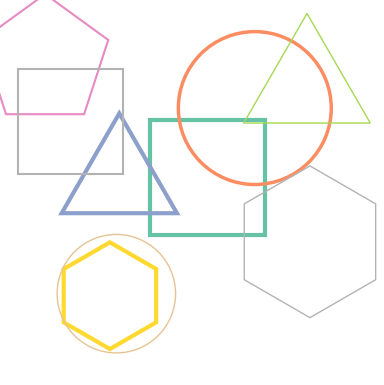[{"shape": "square", "thickness": 3, "radius": 0.75, "center": [0.54, 0.538]}, {"shape": "circle", "thickness": 2.5, "radius": 0.99, "center": [0.662, 0.719]}, {"shape": "triangle", "thickness": 3, "radius": 0.86, "center": [0.31, 0.533]}, {"shape": "pentagon", "thickness": 1.5, "radius": 0.86, "center": [0.117, 0.843]}, {"shape": "triangle", "thickness": 1, "radius": 0.95, "center": [0.797, 0.775]}, {"shape": "hexagon", "thickness": 3, "radius": 0.69, "center": [0.286, 0.232]}, {"shape": "circle", "thickness": 1, "radius": 0.77, "center": [0.302, 0.237]}, {"shape": "hexagon", "thickness": 1, "radius": 0.99, "center": [0.805, 0.372]}, {"shape": "square", "thickness": 1.5, "radius": 0.68, "center": [0.183, 0.685]}]